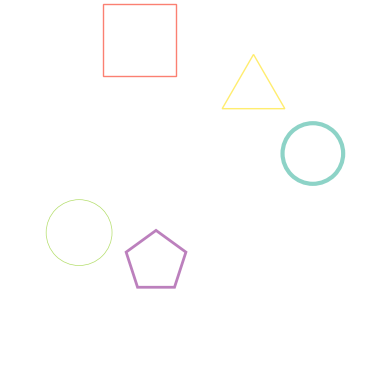[{"shape": "circle", "thickness": 3, "radius": 0.39, "center": [0.813, 0.601]}, {"shape": "square", "thickness": 1, "radius": 0.47, "center": [0.362, 0.896]}, {"shape": "circle", "thickness": 0.5, "radius": 0.43, "center": [0.205, 0.396]}, {"shape": "pentagon", "thickness": 2, "radius": 0.41, "center": [0.405, 0.32]}, {"shape": "triangle", "thickness": 1, "radius": 0.47, "center": [0.658, 0.765]}]